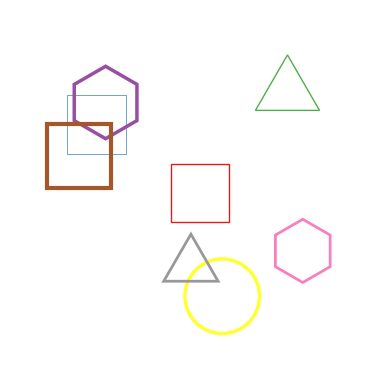[{"shape": "square", "thickness": 1, "radius": 0.38, "center": [0.519, 0.498]}, {"shape": "square", "thickness": 0.5, "radius": 0.38, "center": [0.251, 0.676]}, {"shape": "triangle", "thickness": 1, "radius": 0.48, "center": [0.747, 0.761]}, {"shape": "hexagon", "thickness": 2.5, "radius": 0.47, "center": [0.274, 0.734]}, {"shape": "circle", "thickness": 2.5, "radius": 0.48, "center": [0.577, 0.231]}, {"shape": "square", "thickness": 3, "radius": 0.42, "center": [0.205, 0.594]}, {"shape": "hexagon", "thickness": 2, "radius": 0.41, "center": [0.786, 0.348]}, {"shape": "triangle", "thickness": 2, "radius": 0.41, "center": [0.496, 0.31]}]